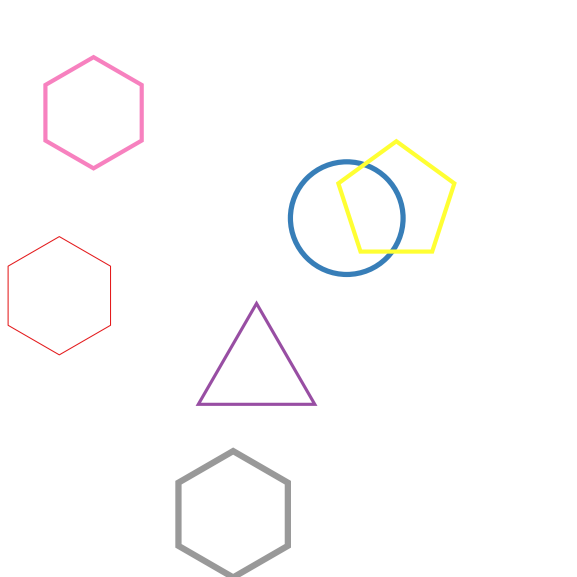[{"shape": "hexagon", "thickness": 0.5, "radius": 0.51, "center": [0.103, 0.487]}, {"shape": "circle", "thickness": 2.5, "radius": 0.49, "center": [0.6, 0.621]}, {"shape": "triangle", "thickness": 1.5, "radius": 0.58, "center": [0.444, 0.357]}, {"shape": "pentagon", "thickness": 2, "radius": 0.53, "center": [0.686, 0.649]}, {"shape": "hexagon", "thickness": 2, "radius": 0.48, "center": [0.162, 0.804]}, {"shape": "hexagon", "thickness": 3, "radius": 0.55, "center": [0.404, 0.109]}]